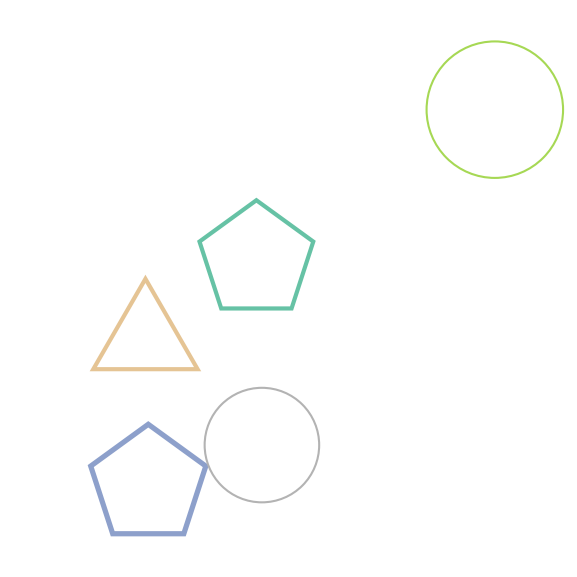[{"shape": "pentagon", "thickness": 2, "radius": 0.52, "center": [0.444, 0.549]}, {"shape": "pentagon", "thickness": 2.5, "radius": 0.52, "center": [0.257, 0.16]}, {"shape": "circle", "thickness": 1, "radius": 0.59, "center": [0.857, 0.809]}, {"shape": "triangle", "thickness": 2, "radius": 0.52, "center": [0.252, 0.412]}, {"shape": "circle", "thickness": 1, "radius": 0.5, "center": [0.454, 0.228]}]